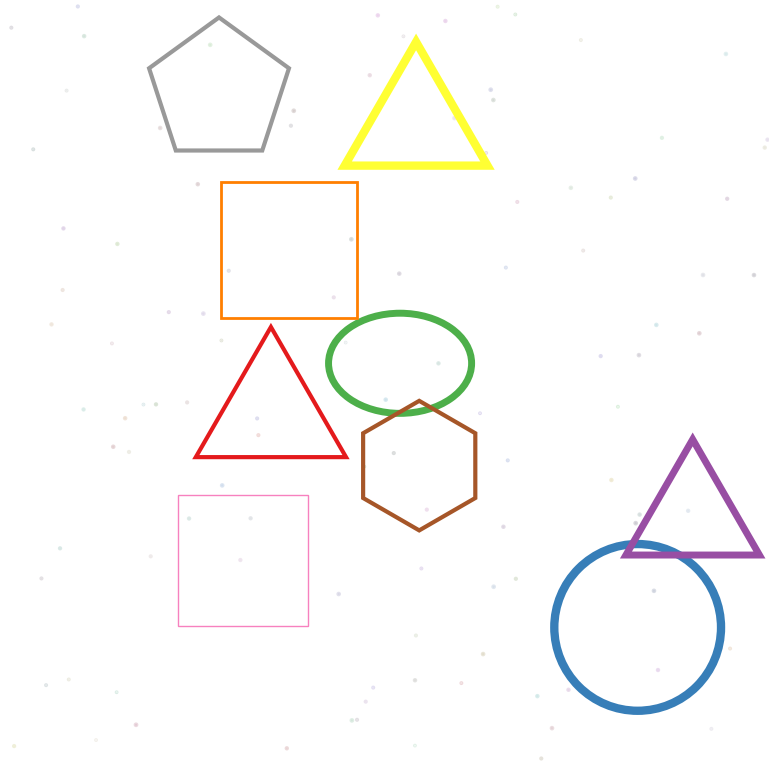[{"shape": "triangle", "thickness": 1.5, "radius": 0.56, "center": [0.352, 0.463]}, {"shape": "circle", "thickness": 3, "radius": 0.54, "center": [0.828, 0.185]}, {"shape": "oval", "thickness": 2.5, "radius": 0.46, "center": [0.52, 0.528]}, {"shape": "triangle", "thickness": 2.5, "radius": 0.5, "center": [0.9, 0.329]}, {"shape": "square", "thickness": 1, "radius": 0.44, "center": [0.375, 0.676]}, {"shape": "triangle", "thickness": 3, "radius": 0.54, "center": [0.54, 0.838]}, {"shape": "hexagon", "thickness": 1.5, "radius": 0.42, "center": [0.544, 0.395]}, {"shape": "square", "thickness": 0.5, "radius": 0.42, "center": [0.316, 0.272]}, {"shape": "pentagon", "thickness": 1.5, "radius": 0.48, "center": [0.284, 0.882]}]